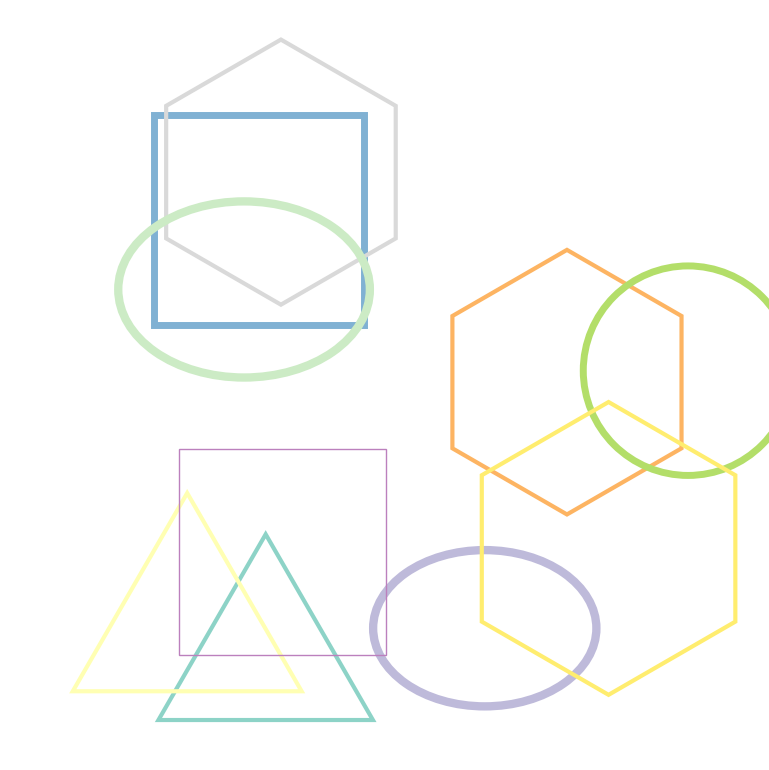[{"shape": "triangle", "thickness": 1.5, "radius": 0.8, "center": [0.345, 0.145]}, {"shape": "triangle", "thickness": 1.5, "radius": 0.86, "center": [0.243, 0.188]}, {"shape": "oval", "thickness": 3, "radius": 0.72, "center": [0.63, 0.184]}, {"shape": "square", "thickness": 2.5, "radius": 0.68, "center": [0.336, 0.714]}, {"shape": "hexagon", "thickness": 1.5, "radius": 0.86, "center": [0.736, 0.504]}, {"shape": "circle", "thickness": 2.5, "radius": 0.68, "center": [0.894, 0.519]}, {"shape": "hexagon", "thickness": 1.5, "radius": 0.86, "center": [0.365, 0.776]}, {"shape": "square", "thickness": 0.5, "radius": 0.67, "center": [0.367, 0.284]}, {"shape": "oval", "thickness": 3, "radius": 0.82, "center": [0.317, 0.624]}, {"shape": "hexagon", "thickness": 1.5, "radius": 0.95, "center": [0.79, 0.288]}]